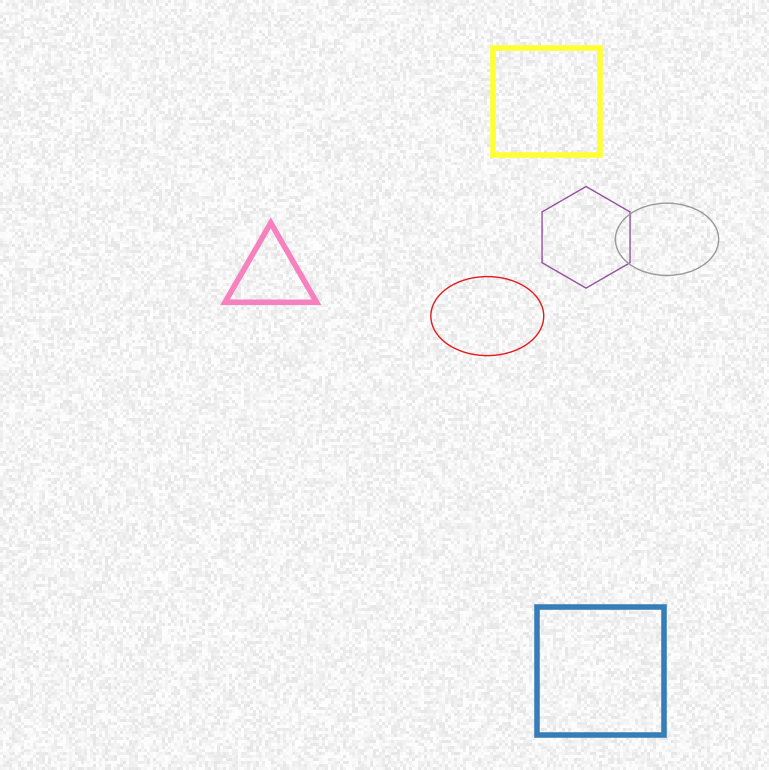[{"shape": "oval", "thickness": 0.5, "radius": 0.37, "center": [0.633, 0.589]}, {"shape": "square", "thickness": 2, "radius": 0.41, "center": [0.78, 0.129]}, {"shape": "hexagon", "thickness": 0.5, "radius": 0.33, "center": [0.761, 0.692]}, {"shape": "square", "thickness": 2, "radius": 0.35, "center": [0.709, 0.868]}, {"shape": "triangle", "thickness": 2, "radius": 0.34, "center": [0.352, 0.642]}, {"shape": "oval", "thickness": 0.5, "radius": 0.34, "center": [0.866, 0.689]}]